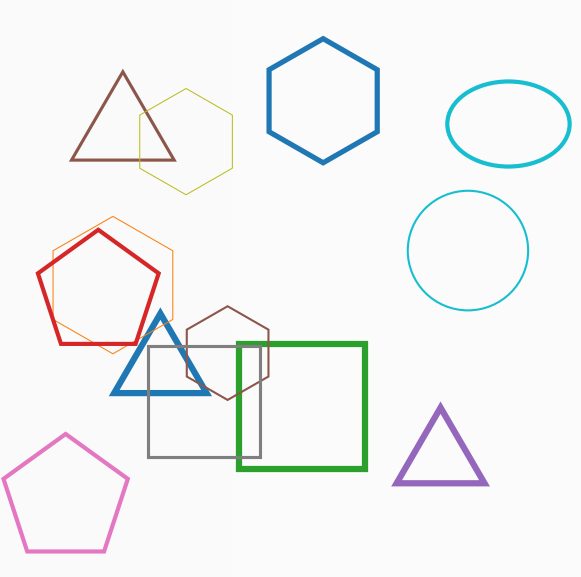[{"shape": "hexagon", "thickness": 2.5, "radius": 0.54, "center": [0.556, 0.825]}, {"shape": "triangle", "thickness": 3, "radius": 0.46, "center": [0.276, 0.364]}, {"shape": "hexagon", "thickness": 0.5, "radius": 0.59, "center": [0.194, 0.505]}, {"shape": "square", "thickness": 3, "radius": 0.54, "center": [0.52, 0.295]}, {"shape": "pentagon", "thickness": 2, "radius": 0.55, "center": [0.169, 0.492]}, {"shape": "triangle", "thickness": 3, "radius": 0.44, "center": [0.758, 0.206]}, {"shape": "hexagon", "thickness": 1, "radius": 0.41, "center": [0.392, 0.388]}, {"shape": "triangle", "thickness": 1.5, "radius": 0.51, "center": [0.211, 0.773]}, {"shape": "pentagon", "thickness": 2, "radius": 0.56, "center": [0.113, 0.135]}, {"shape": "square", "thickness": 1.5, "radius": 0.48, "center": [0.35, 0.304]}, {"shape": "hexagon", "thickness": 0.5, "radius": 0.46, "center": [0.32, 0.754]}, {"shape": "circle", "thickness": 1, "radius": 0.52, "center": [0.805, 0.565]}, {"shape": "oval", "thickness": 2, "radius": 0.53, "center": [0.875, 0.784]}]